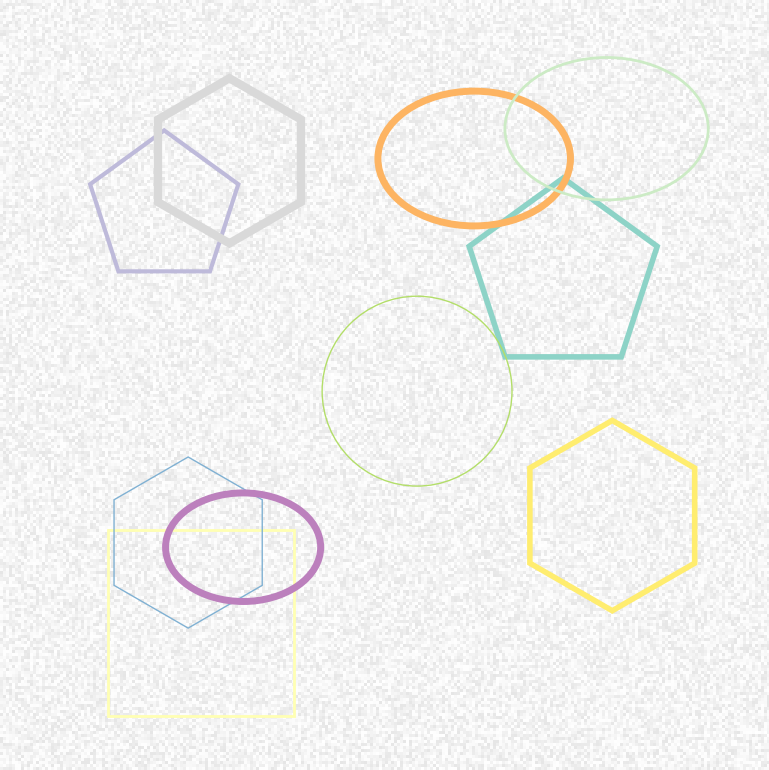[{"shape": "pentagon", "thickness": 2, "radius": 0.64, "center": [0.731, 0.64]}, {"shape": "square", "thickness": 1, "radius": 0.6, "center": [0.261, 0.191]}, {"shape": "pentagon", "thickness": 1.5, "radius": 0.51, "center": [0.213, 0.729]}, {"shape": "hexagon", "thickness": 0.5, "radius": 0.56, "center": [0.244, 0.295]}, {"shape": "oval", "thickness": 2.5, "radius": 0.63, "center": [0.616, 0.794]}, {"shape": "circle", "thickness": 0.5, "radius": 0.62, "center": [0.542, 0.492]}, {"shape": "hexagon", "thickness": 3, "radius": 0.54, "center": [0.298, 0.791]}, {"shape": "oval", "thickness": 2.5, "radius": 0.5, "center": [0.316, 0.289]}, {"shape": "oval", "thickness": 1, "radius": 0.66, "center": [0.788, 0.833]}, {"shape": "hexagon", "thickness": 2, "radius": 0.62, "center": [0.795, 0.33]}]